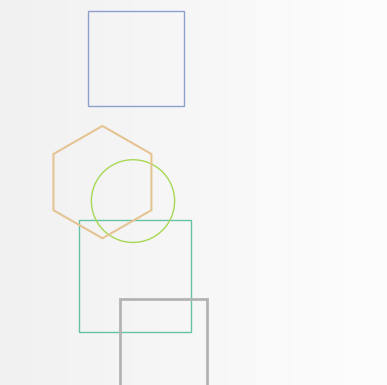[{"shape": "square", "thickness": 1, "radius": 0.73, "center": [0.348, 0.283]}, {"shape": "square", "thickness": 1, "radius": 0.62, "center": [0.351, 0.849]}, {"shape": "circle", "thickness": 1, "radius": 0.54, "center": [0.343, 0.478]}, {"shape": "hexagon", "thickness": 1.5, "radius": 0.73, "center": [0.264, 0.527]}, {"shape": "square", "thickness": 2, "radius": 0.56, "center": [0.422, 0.11]}]